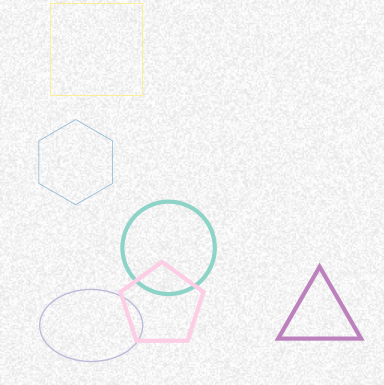[{"shape": "circle", "thickness": 3, "radius": 0.6, "center": [0.438, 0.356]}, {"shape": "oval", "thickness": 1, "radius": 0.67, "center": [0.237, 0.155]}, {"shape": "hexagon", "thickness": 0.5, "radius": 0.55, "center": [0.197, 0.579]}, {"shape": "pentagon", "thickness": 3, "radius": 0.57, "center": [0.421, 0.207]}, {"shape": "triangle", "thickness": 3, "radius": 0.62, "center": [0.83, 0.183]}, {"shape": "square", "thickness": 0.5, "radius": 0.6, "center": [0.249, 0.874]}]